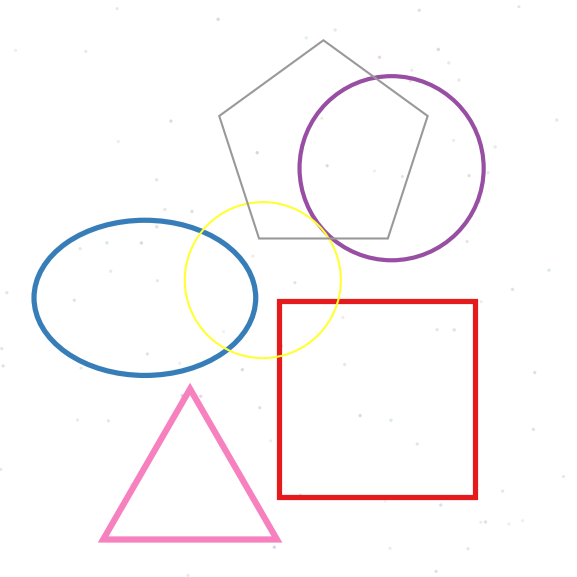[{"shape": "square", "thickness": 2.5, "radius": 0.85, "center": [0.653, 0.308]}, {"shape": "oval", "thickness": 2.5, "radius": 0.96, "center": [0.251, 0.483]}, {"shape": "circle", "thickness": 2, "radius": 0.8, "center": [0.678, 0.708]}, {"shape": "circle", "thickness": 1, "radius": 0.68, "center": [0.455, 0.514]}, {"shape": "triangle", "thickness": 3, "radius": 0.87, "center": [0.329, 0.152]}, {"shape": "pentagon", "thickness": 1, "radius": 0.95, "center": [0.56, 0.74]}]